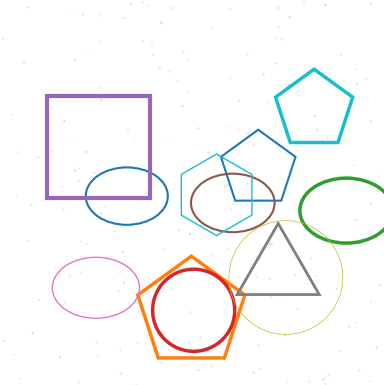[{"shape": "pentagon", "thickness": 1.5, "radius": 0.51, "center": [0.671, 0.561]}, {"shape": "oval", "thickness": 1.5, "radius": 0.53, "center": [0.329, 0.491]}, {"shape": "pentagon", "thickness": 2.5, "radius": 0.73, "center": [0.497, 0.188]}, {"shape": "oval", "thickness": 2.5, "radius": 0.6, "center": [0.899, 0.453]}, {"shape": "circle", "thickness": 2.5, "radius": 0.53, "center": [0.503, 0.194]}, {"shape": "square", "thickness": 3, "radius": 0.67, "center": [0.256, 0.618]}, {"shape": "oval", "thickness": 1.5, "radius": 0.54, "center": [0.605, 0.473]}, {"shape": "oval", "thickness": 1, "radius": 0.57, "center": [0.249, 0.253]}, {"shape": "triangle", "thickness": 2, "radius": 0.62, "center": [0.723, 0.296]}, {"shape": "circle", "thickness": 0.5, "radius": 0.74, "center": [0.743, 0.279]}, {"shape": "pentagon", "thickness": 2.5, "radius": 0.53, "center": [0.816, 0.715]}, {"shape": "hexagon", "thickness": 1, "radius": 0.53, "center": [0.563, 0.494]}]